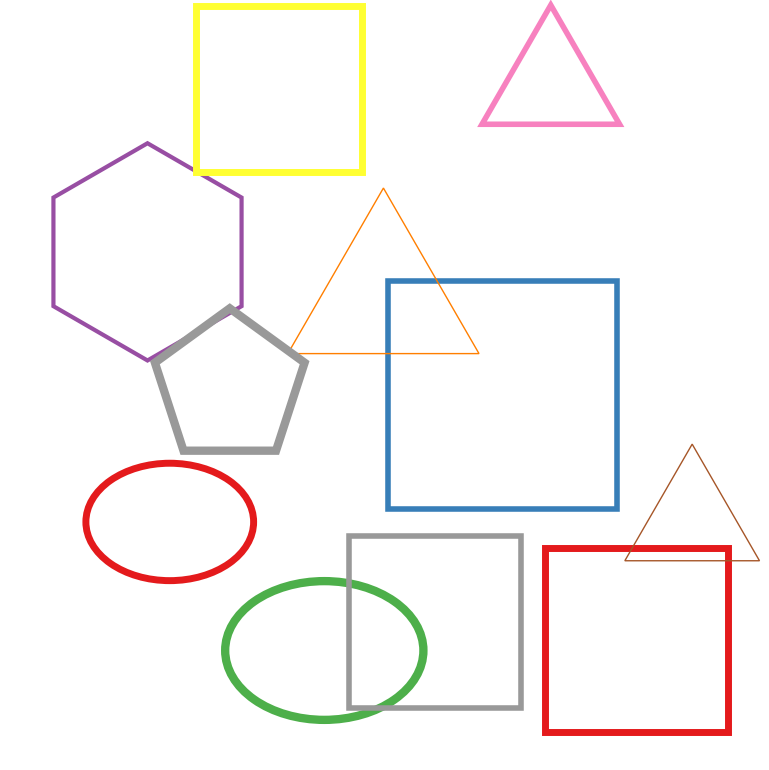[{"shape": "square", "thickness": 2.5, "radius": 0.6, "center": [0.826, 0.169]}, {"shape": "oval", "thickness": 2.5, "radius": 0.54, "center": [0.22, 0.322]}, {"shape": "square", "thickness": 2, "radius": 0.74, "center": [0.653, 0.487]}, {"shape": "oval", "thickness": 3, "radius": 0.64, "center": [0.421, 0.155]}, {"shape": "hexagon", "thickness": 1.5, "radius": 0.71, "center": [0.192, 0.673]}, {"shape": "triangle", "thickness": 0.5, "radius": 0.72, "center": [0.498, 0.612]}, {"shape": "square", "thickness": 2.5, "radius": 0.54, "center": [0.363, 0.885]}, {"shape": "triangle", "thickness": 0.5, "radius": 0.5, "center": [0.899, 0.322]}, {"shape": "triangle", "thickness": 2, "radius": 0.52, "center": [0.715, 0.89]}, {"shape": "square", "thickness": 2, "radius": 0.56, "center": [0.566, 0.192]}, {"shape": "pentagon", "thickness": 3, "radius": 0.51, "center": [0.298, 0.497]}]